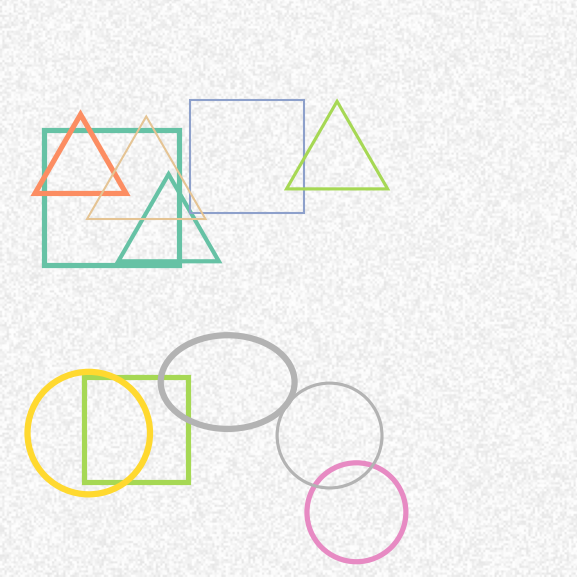[{"shape": "triangle", "thickness": 2, "radius": 0.5, "center": [0.292, 0.597]}, {"shape": "square", "thickness": 2.5, "radius": 0.58, "center": [0.194, 0.658]}, {"shape": "triangle", "thickness": 2.5, "radius": 0.46, "center": [0.139, 0.71]}, {"shape": "square", "thickness": 1, "radius": 0.49, "center": [0.428, 0.728]}, {"shape": "circle", "thickness": 2.5, "radius": 0.43, "center": [0.617, 0.112]}, {"shape": "square", "thickness": 2.5, "radius": 0.45, "center": [0.236, 0.256]}, {"shape": "triangle", "thickness": 1.5, "radius": 0.51, "center": [0.584, 0.723]}, {"shape": "circle", "thickness": 3, "radius": 0.53, "center": [0.154, 0.249]}, {"shape": "triangle", "thickness": 1, "radius": 0.59, "center": [0.253, 0.679]}, {"shape": "circle", "thickness": 1.5, "radius": 0.45, "center": [0.571, 0.245]}, {"shape": "oval", "thickness": 3, "radius": 0.58, "center": [0.394, 0.338]}]